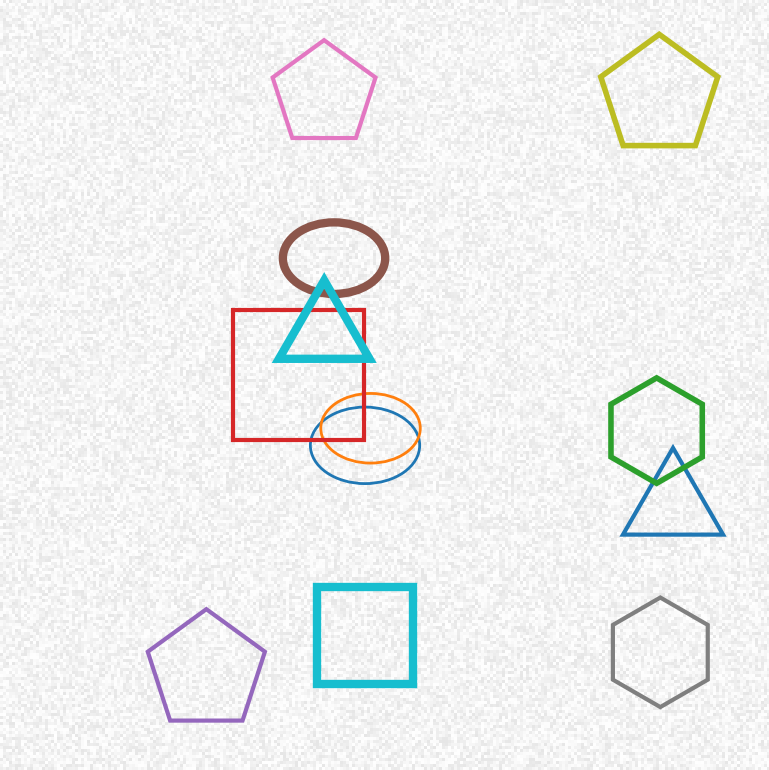[{"shape": "triangle", "thickness": 1.5, "radius": 0.38, "center": [0.874, 0.343]}, {"shape": "oval", "thickness": 1, "radius": 0.35, "center": [0.474, 0.422]}, {"shape": "oval", "thickness": 1, "radius": 0.32, "center": [0.481, 0.444]}, {"shape": "hexagon", "thickness": 2, "radius": 0.34, "center": [0.853, 0.441]}, {"shape": "square", "thickness": 1.5, "radius": 0.42, "center": [0.388, 0.513]}, {"shape": "pentagon", "thickness": 1.5, "radius": 0.4, "center": [0.268, 0.129]}, {"shape": "oval", "thickness": 3, "radius": 0.33, "center": [0.434, 0.665]}, {"shape": "pentagon", "thickness": 1.5, "radius": 0.35, "center": [0.421, 0.878]}, {"shape": "hexagon", "thickness": 1.5, "radius": 0.36, "center": [0.858, 0.153]}, {"shape": "pentagon", "thickness": 2, "radius": 0.4, "center": [0.856, 0.876]}, {"shape": "triangle", "thickness": 3, "radius": 0.34, "center": [0.421, 0.568]}, {"shape": "square", "thickness": 3, "radius": 0.31, "center": [0.474, 0.175]}]